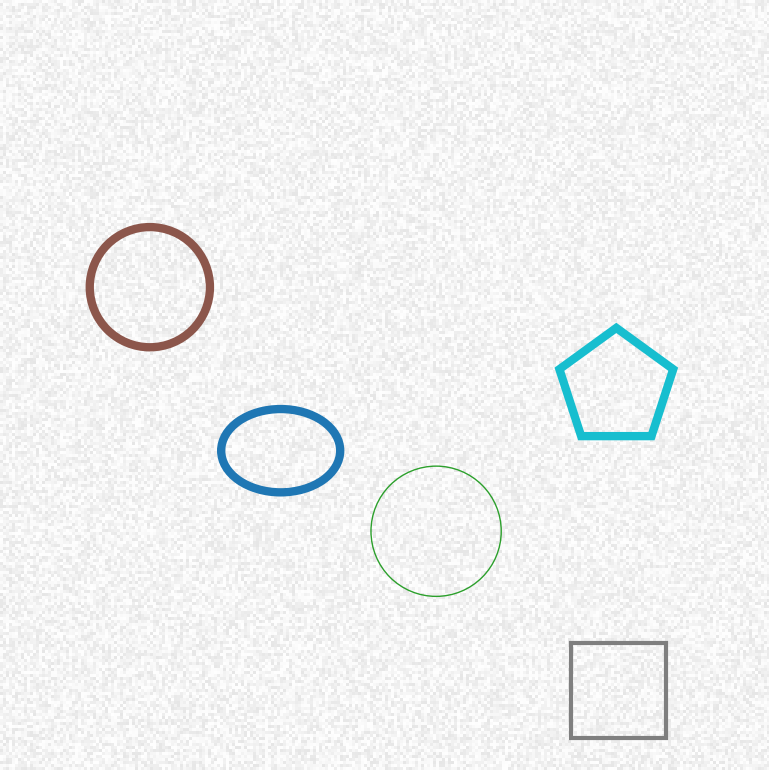[{"shape": "oval", "thickness": 3, "radius": 0.39, "center": [0.365, 0.415]}, {"shape": "circle", "thickness": 0.5, "radius": 0.42, "center": [0.566, 0.31]}, {"shape": "circle", "thickness": 3, "radius": 0.39, "center": [0.195, 0.627]}, {"shape": "square", "thickness": 1.5, "radius": 0.31, "center": [0.803, 0.103]}, {"shape": "pentagon", "thickness": 3, "radius": 0.39, "center": [0.8, 0.496]}]